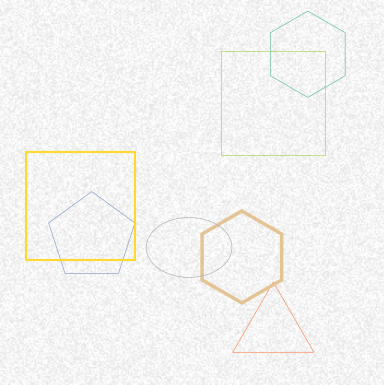[{"shape": "hexagon", "thickness": 0.5, "radius": 0.56, "center": [0.799, 0.859]}, {"shape": "triangle", "thickness": 0.5, "radius": 0.61, "center": [0.71, 0.146]}, {"shape": "pentagon", "thickness": 0.5, "radius": 0.59, "center": [0.238, 0.385]}, {"shape": "square", "thickness": 0.5, "radius": 0.67, "center": [0.709, 0.732]}, {"shape": "square", "thickness": 1.5, "radius": 0.71, "center": [0.21, 0.465]}, {"shape": "hexagon", "thickness": 2.5, "radius": 0.6, "center": [0.628, 0.333]}, {"shape": "oval", "thickness": 0.5, "radius": 0.56, "center": [0.491, 0.357]}]